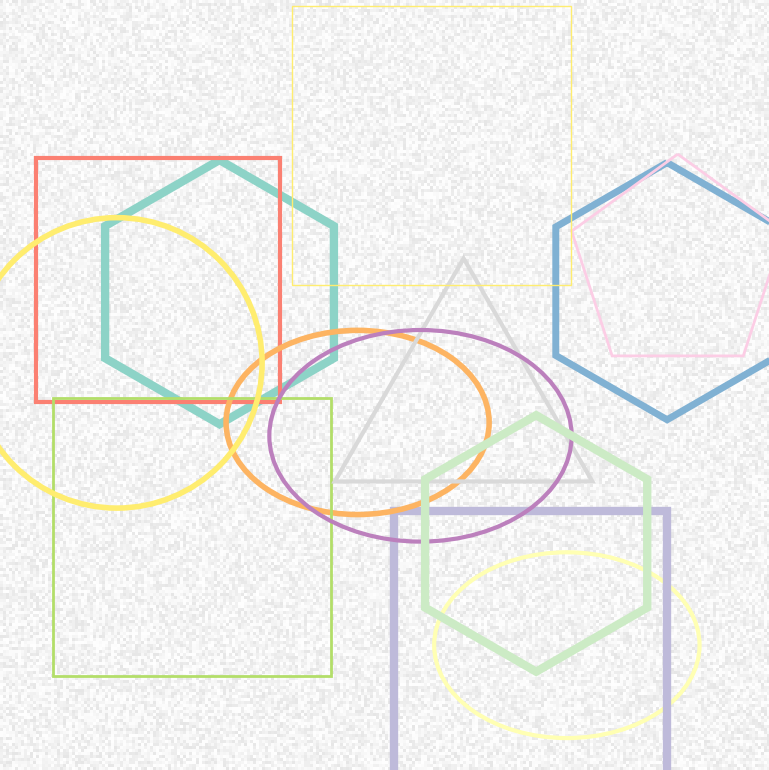[{"shape": "hexagon", "thickness": 3, "radius": 0.86, "center": [0.285, 0.621]}, {"shape": "oval", "thickness": 1.5, "radius": 0.86, "center": [0.736, 0.162]}, {"shape": "square", "thickness": 3, "radius": 0.89, "center": [0.689, 0.16]}, {"shape": "square", "thickness": 1.5, "radius": 0.79, "center": [0.205, 0.636]}, {"shape": "hexagon", "thickness": 2.5, "radius": 0.83, "center": [0.866, 0.622]}, {"shape": "oval", "thickness": 2, "radius": 0.85, "center": [0.464, 0.451]}, {"shape": "square", "thickness": 1, "radius": 0.9, "center": [0.249, 0.303]}, {"shape": "pentagon", "thickness": 1, "radius": 0.72, "center": [0.88, 0.655]}, {"shape": "triangle", "thickness": 1.5, "radius": 0.97, "center": [0.602, 0.471]}, {"shape": "oval", "thickness": 1.5, "radius": 0.98, "center": [0.546, 0.434]}, {"shape": "hexagon", "thickness": 3, "radius": 0.83, "center": [0.696, 0.294]}, {"shape": "circle", "thickness": 2, "radius": 0.94, "center": [0.152, 0.529]}, {"shape": "square", "thickness": 0.5, "radius": 0.91, "center": [0.561, 0.811]}]